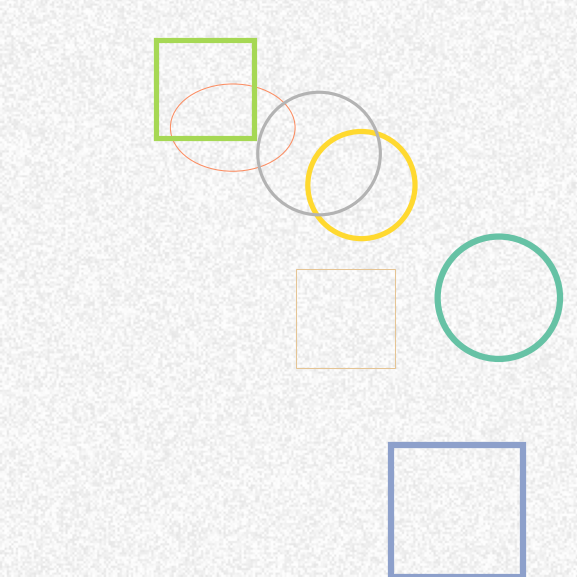[{"shape": "circle", "thickness": 3, "radius": 0.53, "center": [0.864, 0.484]}, {"shape": "oval", "thickness": 0.5, "radius": 0.54, "center": [0.403, 0.778]}, {"shape": "square", "thickness": 3, "radius": 0.57, "center": [0.791, 0.115]}, {"shape": "square", "thickness": 2.5, "radius": 0.42, "center": [0.355, 0.845]}, {"shape": "circle", "thickness": 2.5, "radius": 0.46, "center": [0.626, 0.679]}, {"shape": "square", "thickness": 0.5, "radius": 0.43, "center": [0.598, 0.448]}, {"shape": "circle", "thickness": 1.5, "radius": 0.53, "center": [0.552, 0.733]}]